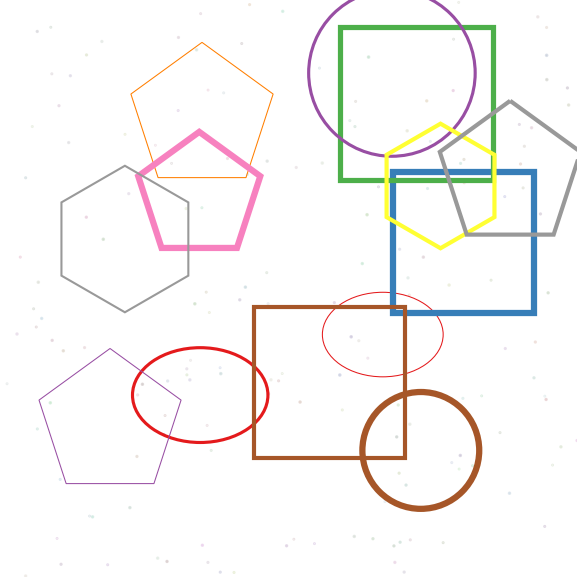[{"shape": "oval", "thickness": 1.5, "radius": 0.59, "center": [0.347, 0.315]}, {"shape": "oval", "thickness": 0.5, "radius": 0.52, "center": [0.663, 0.42]}, {"shape": "square", "thickness": 3, "radius": 0.61, "center": [0.803, 0.579]}, {"shape": "square", "thickness": 2.5, "radius": 0.66, "center": [0.722, 0.821]}, {"shape": "circle", "thickness": 1.5, "radius": 0.72, "center": [0.679, 0.873]}, {"shape": "pentagon", "thickness": 0.5, "radius": 0.65, "center": [0.191, 0.266]}, {"shape": "pentagon", "thickness": 0.5, "radius": 0.65, "center": [0.35, 0.796]}, {"shape": "hexagon", "thickness": 2, "radius": 0.54, "center": [0.763, 0.677]}, {"shape": "circle", "thickness": 3, "radius": 0.51, "center": [0.729, 0.219]}, {"shape": "square", "thickness": 2, "radius": 0.65, "center": [0.57, 0.337]}, {"shape": "pentagon", "thickness": 3, "radius": 0.56, "center": [0.345, 0.66]}, {"shape": "hexagon", "thickness": 1, "radius": 0.63, "center": [0.216, 0.585]}, {"shape": "pentagon", "thickness": 2, "radius": 0.64, "center": [0.883, 0.697]}]